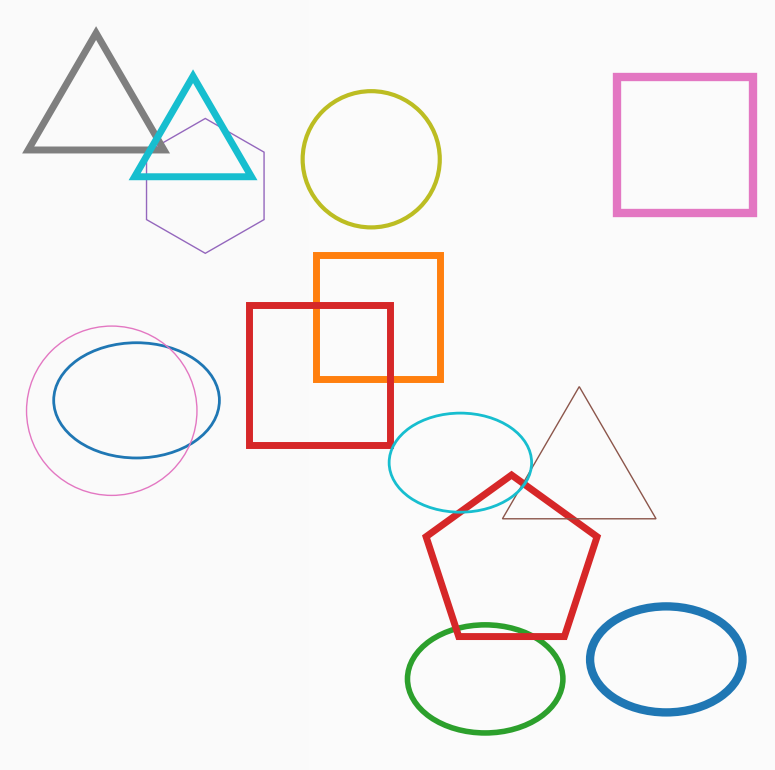[{"shape": "oval", "thickness": 1, "radius": 0.53, "center": [0.176, 0.48]}, {"shape": "oval", "thickness": 3, "radius": 0.49, "center": [0.86, 0.144]}, {"shape": "square", "thickness": 2.5, "radius": 0.4, "center": [0.488, 0.588]}, {"shape": "oval", "thickness": 2, "radius": 0.5, "center": [0.626, 0.118]}, {"shape": "square", "thickness": 2.5, "radius": 0.45, "center": [0.412, 0.513]}, {"shape": "pentagon", "thickness": 2.5, "radius": 0.58, "center": [0.66, 0.267]}, {"shape": "hexagon", "thickness": 0.5, "radius": 0.44, "center": [0.265, 0.759]}, {"shape": "triangle", "thickness": 0.5, "radius": 0.57, "center": [0.747, 0.383]}, {"shape": "square", "thickness": 3, "radius": 0.44, "center": [0.884, 0.811]}, {"shape": "circle", "thickness": 0.5, "radius": 0.55, "center": [0.144, 0.467]}, {"shape": "triangle", "thickness": 2.5, "radius": 0.51, "center": [0.124, 0.856]}, {"shape": "circle", "thickness": 1.5, "radius": 0.44, "center": [0.479, 0.793]}, {"shape": "triangle", "thickness": 2.5, "radius": 0.44, "center": [0.249, 0.814]}, {"shape": "oval", "thickness": 1, "radius": 0.46, "center": [0.594, 0.399]}]